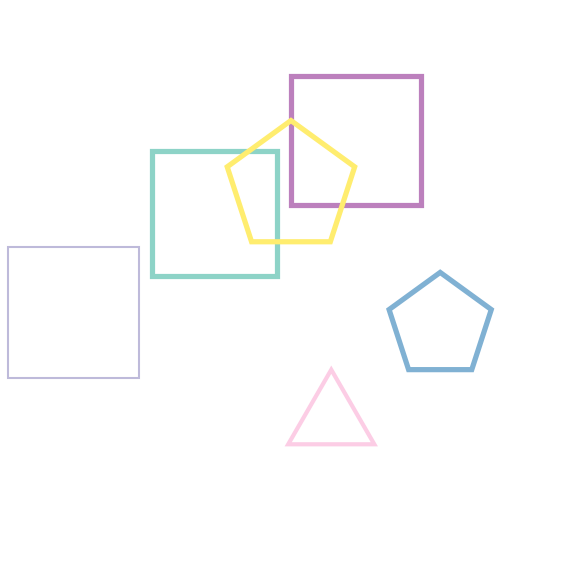[{"shape": "square", "thickness": 2.5, "radius": 0.54, "center": [0.371, 0.629]}, {"shape": "square", "thickness": 1, "radius": 0.57, "center": [0.127, 0.458]}, {"shape": "pentagon", "thickness": 2.5, "radius": 0.47, "center": [0.762, 0.434]}, {"shape": "triangle", "thickness": 2, "radius": 0.43, "center": [0.574, 0.273]}, {"shape": "square", "thickness": 2.5, "radius": 0.56, "center": [0.616, 0.756]}, {"shape": "pentagon", "thickness": 2.5, "radius": 0.58, "center": [0.504, 0.674]}]